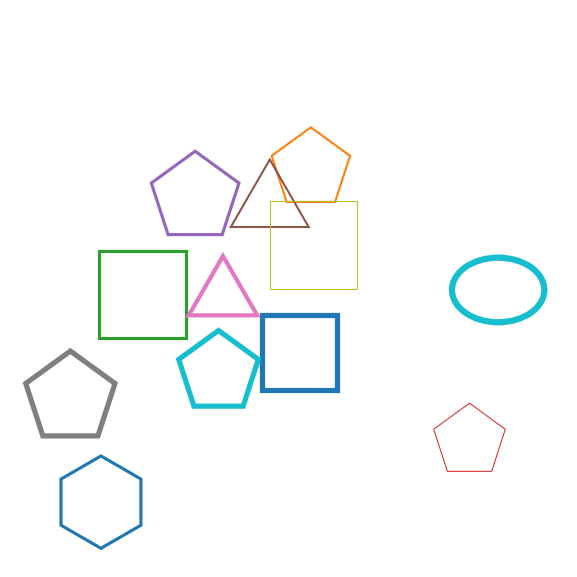[{"shape": "square", "thickness": 2.5, "radius": 0.32, "center": [0.518, 0.388]}, {"shape": "hexagon", "thickness": 1.5, "radius": 0.4, "center": [0.175, 0.13]}, {"shape": "pentagon", "thickness": 1, "radius": 0.36, "center": [0.538, 0.707]}, {"shape": "square", "thickness": 1.5, "radius": 0.38, "center": [0.247, 0.488]}, {"shape": "pentagon", "thickness": 0.5, "radius": 0.33, "center": [0.813, 0.236]}, {"shape": "pentagon", "thickness": 1.5, "radius": 0.4, "center": [0.338, 0.657]}, {"shape": "triangle", "thickness": 1, "radius": 0.39, "center": [0.467, 0.645]}, {"shape": "triangle", "thickness": 2, "radius": 0.34, "center": [0.386, 0.487]}, {"shape": "pentagon", "thickness": 2.5, "radius": 0.41, "center": [0.122, 0.31]}, {"shape": "square", "thickness": 0.5, "radius": 0.38, "center": [0.543, 0.575]}, {"shape": "pentagon", "thickness": 2.5, "radius": 0.36, "center": [0.378, 0.354]}, {"shape": "oval", "thickness": 3, "radius": 0.4, "center": [0.863, 0.497]}]